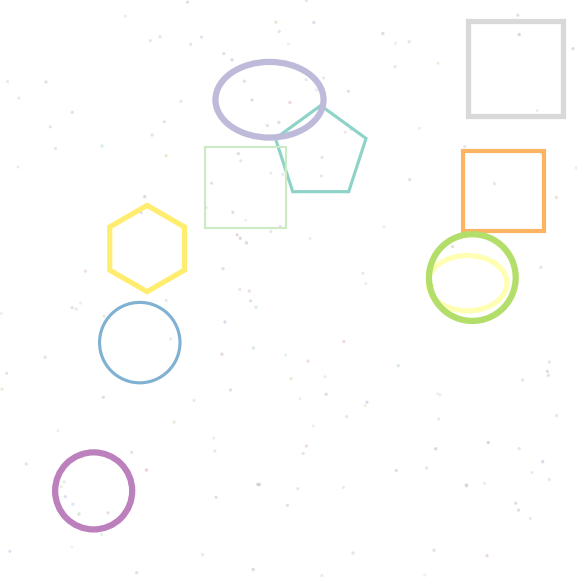[{"shape": "pentagon", "thickness": 1.5, "radius": 0.41, "center": [0.555, 0.734]}, {"shape": "oval", "thickness": 2.5, "radius": 0.34, "center": [0.809, 0.509]}, {"shape": "oval", "thickness": 3, "radius": 0.47, "center": [0.467, 0.826]}, {"shape": "circle", "thickness": 1.5, "radius": 0.35, "center": [0.242, 0.406]}, {"shape": "square", "thickness": 2, "radius": 0.35, "center": [0.872, 0.669]}, {"shape": "circle", "thickness": 3, "radius": 0.38, "center": [0.818, 0.518]}, {"shape": "square", "thickness": 2.5, "radius": 0.41, "center": [0.893, 0.88]}, {"shape": "circle", "thickness": 3, "radius": 0.33, "center": [0.162, 0.149]}, {"shape": "square", "thickness": 1, "radius": 0.35, "center": [0.425, 0.675]}, {"shape": "hexagon", "thickness": 2.5, "radius": 0.37, "center": [0.255, 0.569]}]